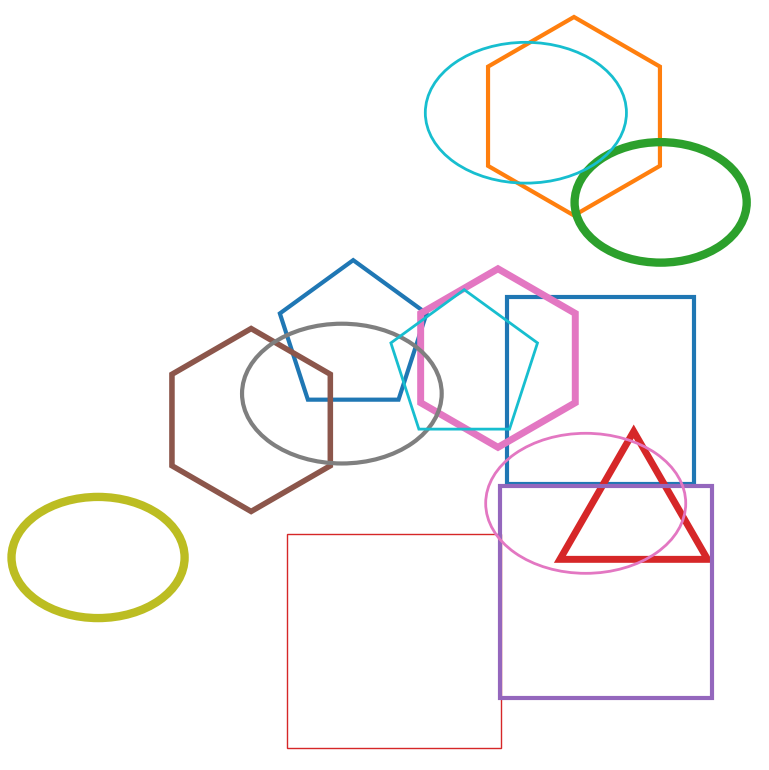[{"shape": "pentagon", "thickness": 1.5, "radius": 0.5, "center": [0.459, 0.562]}, {"shape": "square", "thickness": 1.5, "radius": 0.61, "center": [0.78, 0.493]}, {"shape": "hexagon", "thickness": 1.5, "radius": 0.64, "center": [0.745, 0.849]}, {"shape": "oval", "thickness": 3, "radius": 0.56, "center": [0.858, 0.737]}, {"shape": "square", "thickness": 0.5, "radius": 0.69, "center": [0.512, 0.168]}, {"shape": "triangle", "thickness": 2.5, "radius": 0.55, "center": [0.823, 0.329]}, {"shape": "square", "thickness": 1.5, "radius": 0.69, "center": [0.787, 0.232]}, {"shape": "hexagon", "thickness": 2, "radius": 0.59, "center": [0.326, 0.455]}, {"shape": "oval", "thickness": 1, "radius": 0.65, "center": [0.761, 0.346]}, {"shape": "hexagon", "thickness": 2.5, "radius": 0.58, "center": [0.647, 0.535]}, {"shape": "oval", "thickness": 1.5, "radius": 0.65, "center": [0.444, 0.489]}, {"shape": "oval", "thickness": 3, "radius": 0.56, "center": [0.127, 0.276]}, {"shape": "pentagon", "thickness": 1, "radius": 0.5, "center": [0.603, 0.524]}, {"shape": "oval", "thickness": 1, "radius": 0.65, "center": [0.683, 0.854]}]